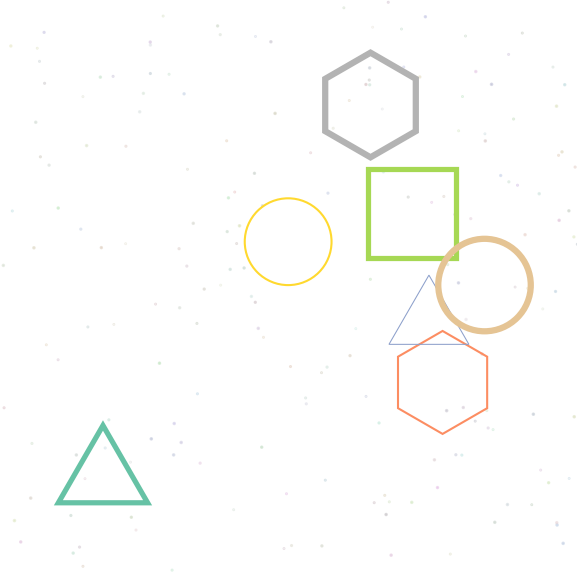[{"shape": "triangle", "thickness": 2.5, "radius": 0.45, "center": [0.178, 0.173]}, {"shape": "hexagon", "thickness": 1, "radius": 0.45, "center": [0.766, 0.337]}, {"shape": "triangle", "thickness": 0.5, "radius": 0.4, "center": [0.743, 0.443]}, {"shape": "square", "thickness": 2.5, "radius": 0.38, "center": [0.713, 0.63]}, {"shape": "circle", "thickness": 1, "radius": 0.38, "center": [0.499, 0.581]}, {"shape": "circle", "thickness": 3, "radius": 0.4, "center": [0.839, 0.506]}, {"shape": "hexagon", "thickness": 3, "radius": 0.45, "center": [0.642, 0.817]}]